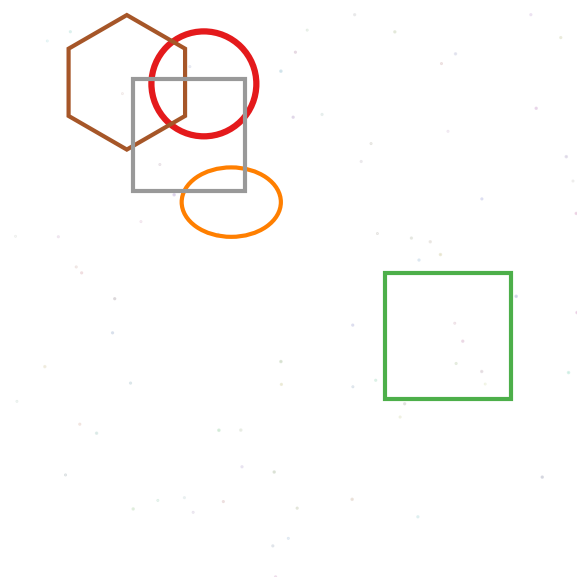[{"shape": "circle", "thickness": 3, "radius": 0.45, "center": [0.353, 0.854]}, {"shape": "square", "thickness": 2, "radius": 0.54, "center": [0.776, 0.417]}, {"shape": "oval", "thickness": 2, "radius": 0.43, "center": [0.4, 0.649]}, {"shape": "hexagon", "thickness": 2, "radius": 0.58, "center": [0.22, 0.857]}, {"shape": "square", "thickness": 2, "radius": 0.48, "center": [0.327, 0.766]}]